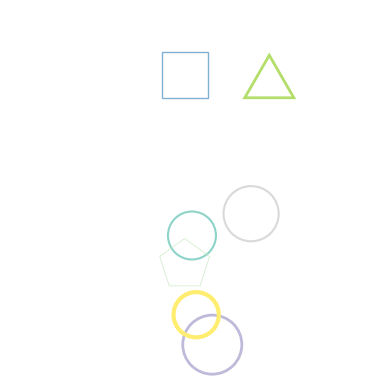[{"shape": "circle", "thickness": 1.5, "radius": 0.31, "center": [0.499, 0.388]}, {"shape": "circle", "thickness": 2, "radius": 0.38, "center": [0.551, 0.105]}, {"shape": "square", "thickness": 1, "radius": 0.3, "center": [0.481, 0.805]}, {"shape": "triangle", "thickness": 2, "radius": 0.37, "center": [0.699, 0.783]}, {"shape": "circle", "thickness": 1.5, "radius": 0.36, "center": [0.652, 0.445]}, {"shape": "pentagon", "thickness": 0.5, "radius": 0.34, "center": [0.48, 0.313]}, {"shape": "circle", "thickness": 3, "radius": 0.29, "center": [0.51, 0.183]}]